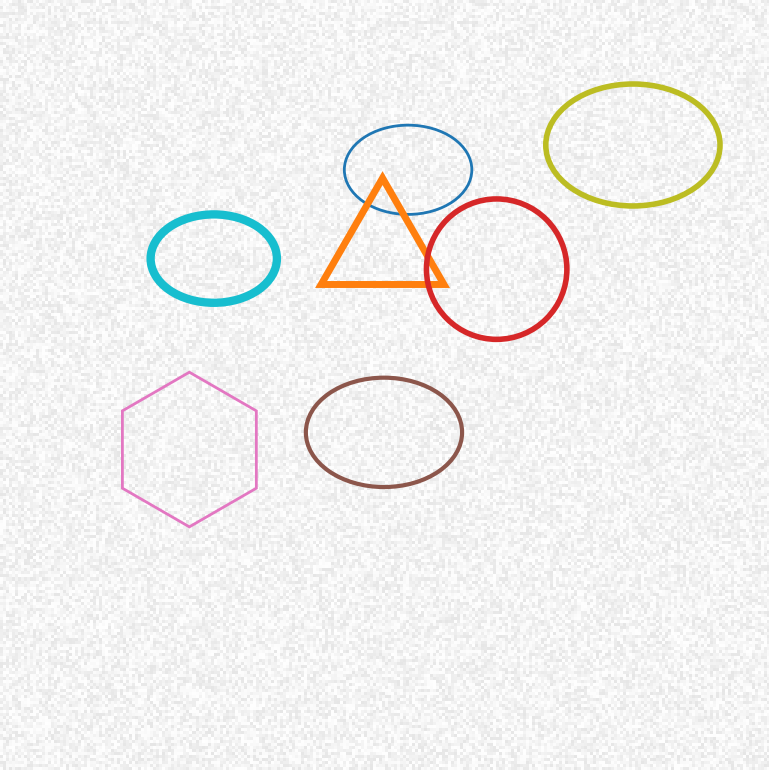[{"shape": "oval", "thickness": 1, "radius": 0.41, "center": [0.53, 0.779]}, {"shape": "triangle", "thickness": 2.5, "radius": 0.46, "center": [0.497, 0.677]}, {"shape": "circle", "thickness": 2, "radius": 0.46, "center": [0.645, 0.65]}, {"shape": "oval", "thickness": 1.5, "radius": 0.51, "center": [0.499, 0.438]}, {"shape": "hexagon", "thickness": 1, "radius": 0.5, "center": [0.246, 0.416]}, {"shape": "oval", "thickness": 2, "radius": 0.57, "center": [0.822, 0.812]}, {"shape": "oval", "thickness": 3, "radius": 0.41, "center": [0.278, 0.664]}]